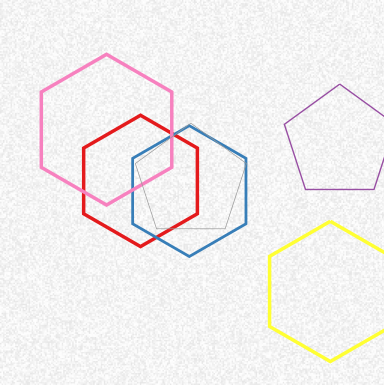[{"shape": "hexagon", "thickness": 2.5, "radius": 0.85, "center": [0.365, 0.53]}, {"shape": "hexagon", "thickness": 2, "radius": 0.85, "center": [0.492, 0.504]}, {"shape": "pentagon", "thickness": 1, "radius": 0.76, "center": [0.882, 0.63]}, {"shape": "hexagon", "thickness": 2.5, "radius": 0.91, "center": [0.858, 0.243]}, {"shape": "hexagon", "thickness": 2.5, "radius": 0.98, "center": [0.277, 0.663]}, {"shape": "pentagon", "thickness": 0.5, "radius": 0.76, "center": [0.496, 0.528]}]